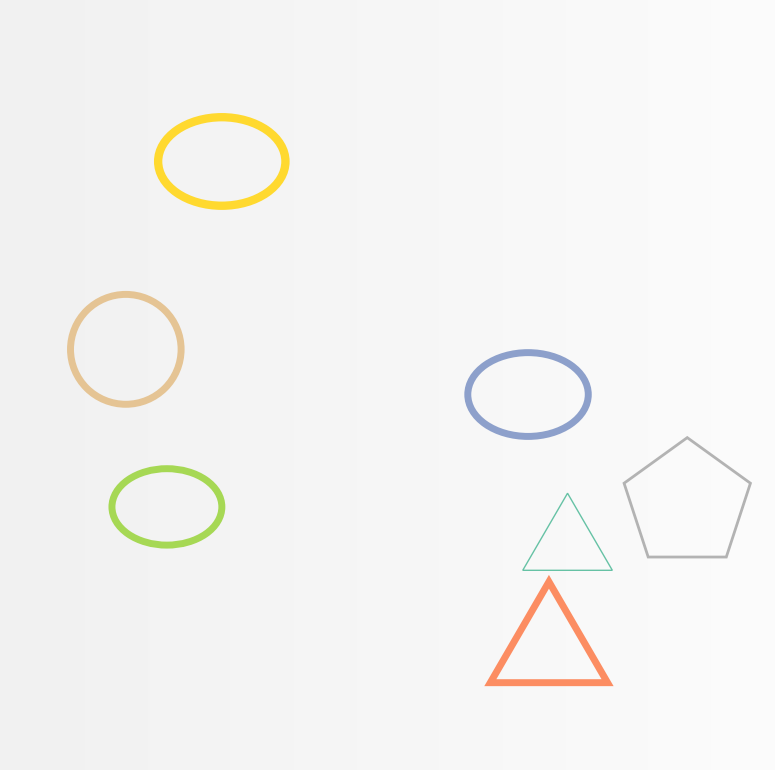[{"shape": "triangle", "thickness": 0.5, "radius": 0.33, "center": [0.732, 0.293]}, {"shape": "triangle", "thickness": 2.5, "radius": 0.44, "center": [0.708, 0.157]}, {"shape": "oval", "thickness": 2.5, "radius": 0.39, "center": [0.681, 0.488]}, {"shape": "oval", "thickness": 2.5, "radius": 0.35, "center": [0.215, 0.342]}, {"shape": "oval", "thickness": 3, "radius": 0.41, "center": [0.286, 0.79]}, {"shape": "circle", "thickness": 2.5, "radius": 0.36, "center": [0.162, 0.546]}, {"shape": "pentagon", "thickness": 1, "radius": 0.43, "center": [0.887, 0.346]}]